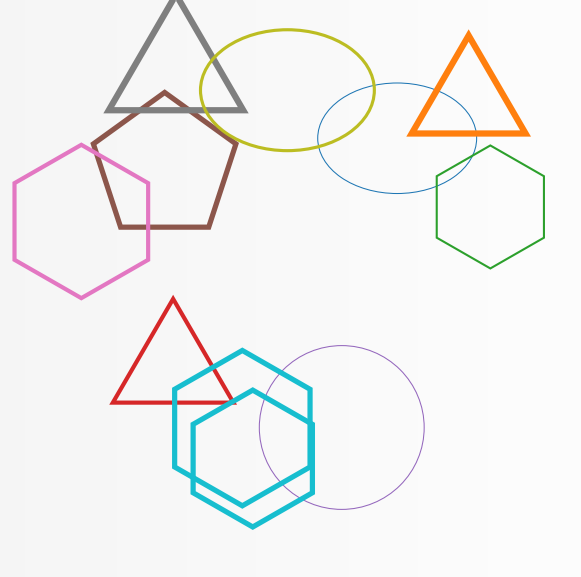[{"shape": "oval", "thickness": 0.5, "radius": 0.68, "center": [0.683, 0.76]}, {"shape": "triangle", "thickness": 3, "radius": 0.57, "center": [0.806, 0.825]}, {"shape": "hexagon", "thickness": 1, "radius": 0.53, "center": [0.844, 0.641]}, {"shape": "triangle", "thickness": 2, "radius": 0.6, "center": [0.298, 0.362]}, {"shape": "circle", "thickness": 0.5, "radius": 0.71, "center": [0.588, 0.259]}, {"shape": "pentagon", "thickness": 2.5, "radius": 0.64, "center": [0.283, 0.71]}, {"shape": "hexagon", "thickness": 2, "radius": 0.66, "center": [0.14, 0.616]}, {"shape": "triangle", "thickness": 3, "radius": 0.67, "center": [0.303, 0.875]}, {"shape": "oval", "thickness": 1.5, "radius": 0.75, "center": [0.494, 0.843]}, {"shape": "hexagon", "thickness": 2.5, "radius": 0.67, "center": [0.417, 0.258]}, {"shape": "hexagon", "thickness": 2.5, "radius": 0.59, "center": [0.435, 0.205]}]